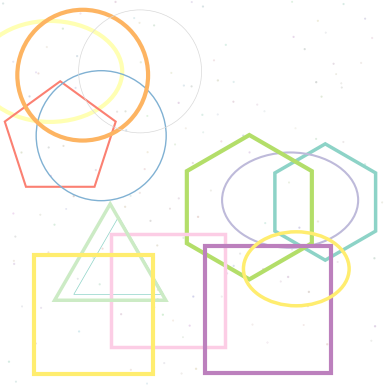[{"shape": "hexagon", "thickness": 2.5, "radius": 0.76, "center": [0.845, 0.475]}, {"shape": "triangle", "thickness": 0.5, "radius": 0.67, "center": [0.308, 0.303]}, {"shape": "oval", "thickness": 3, "radius": 0.94, "center": [0.13, 0.814]}, {"shape": "oval", "thickness": 1.5, "radius": 0.88, "center": [0.754, 0.48]}, {"shape": "pentagon", "thickness": 1.5, "radius": 0.76, "center": [0.156, 0.637]}, {"shape": "circle", "thickness": 1, "radius": 0.84, "center": [0.263, 0.648]}, {"shape": "circle", "thickness": 3, "radius": 0.85, "center": [0.215, 0.805]}, {"shape": "hexagon", "thickness": 3, "radius": 0.94, "center": [0.648, 0.462]}, {"shape": "square", "thickness": 2.5, "radius": 0.74, "center": [0.436, 0.245]}, {"shape": "circle", "thickness": 0.5, "radius": 0.8, "center": [0.364, 0.815]}, {"shape": "square", "thickness": 3, "radius": 0.82, "center": [0.696, 0.196]}, {"shape": "triangle", "thickness": 2.5, "radius": 0.83, "center": [0.286, 0.303]}, {"shape": "square", "thickness": 3, "radius": 0.78, "center": [0.243, 0.183]}, {"shape": "oval", "thickness": 2.5, "radius": 0.69, "center": [0.77, 0.302]}]